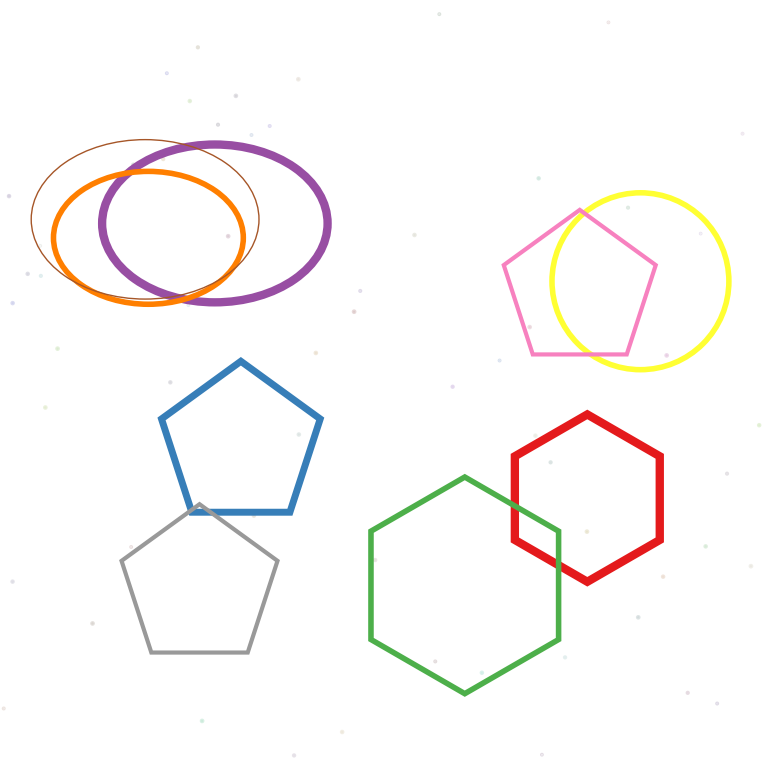[{"shape": "hexagon", "thickness": 3, "radius": 0.54, "center": [0.763, 0.353]}, {"shape": "pentagon", "thickness": 2.5, "radius": 0.54, "center": [0.313, 0.422]}, {"shape": "hexagon", "thickness": 2, "radius": 0.7, "center": [0.604, 0.24]}, {"shape": "oval", "thickness": 3, "radius": 0.73, "center": [0.279, 0.71]}, {"shape": "oval", "thickness": 2, "radius": 0.62, "center": [0.193, 0.691]}, {"shape": "circle", "thickness": 2, "radius": 0.57, "center": [0.832, 0.635]}, {"shape": "oval", "thickness": 0.5, "radius": 0.74, "center": [0.188, 0.715]}, {"shape": "pentagon", "thickness": 1.5, "radius": 0.52, "center": [0.753, 0.624]}, {"shape": "pentagon", "thickness": 1.5, "radius": 0.53, "center": [0.259, 0.239]}]